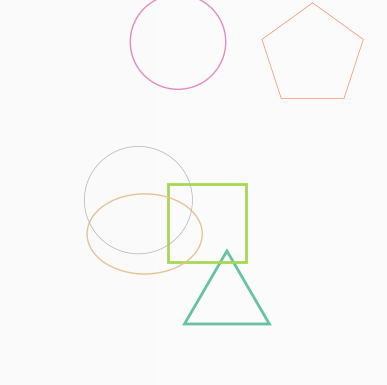[{"shape": "triangle", "thickness": 2, "radius": 0.63, "center": [0.586, 0.222]}, {"shape": "pentagon", "thickness": 0.5, "radius": 0.69, "center": [0.807, 0.855]}, {"shape": "circle", "thickness": 1, "radius": 0.62, "center": [0.459, 0.891]}, {"shape": "square", "thickness": 2, "radius": 0.5, "center": [0.534, 0.421]}, {"shape": "oval", "thickness": 1, "radius": 0.74, "center": [0.373, 0.392]}, {"shape": "circle", "thickness": 0.5, "radius": 0.7, "center": [0.357, 0.48]}]